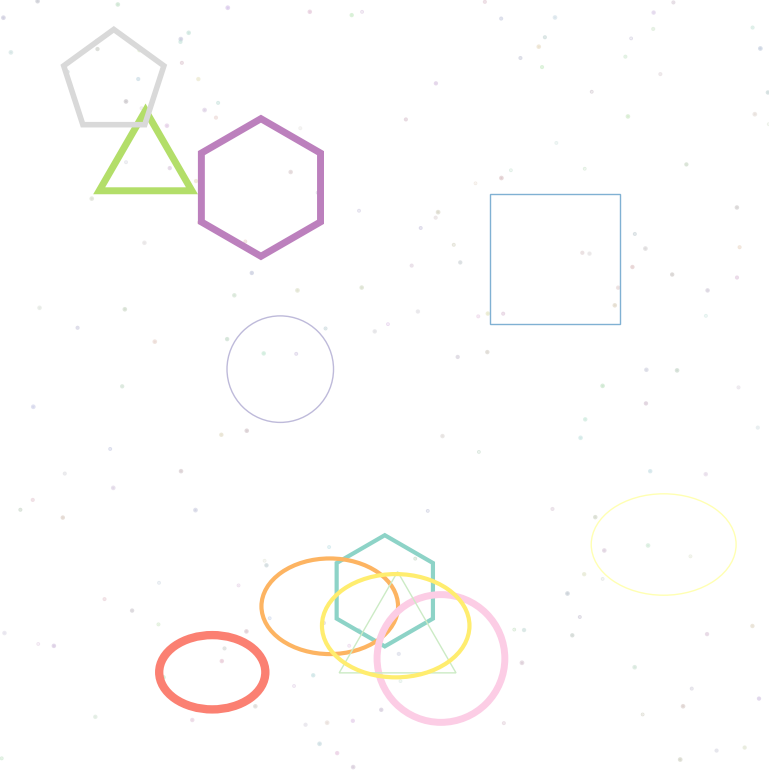[{"shape": "hexagon", "thickness": 1.5, "radius": 0.36, "center": [0.5, 0.233]}, {"shape": "oval", "thickness": 0.5, "radius": 0.47, "center": [0.862, 0.293]}, {"shape": "circle", "thickness": 0.5, "radius": 0.35, "center": [0.364, 0.521]}, {"shape": "oval", "thickness": 3, "radius": 0.34, "center": [0.276, 0.127]}, {"shape": "square", "thickness": 0.5, "radius": 0.42, "center": [0.72, 0.663]}, {"shape": "oval", "thickness": 1.5, "radius": 0.44, "center": [0.428, 0.213]}, {"shape": "triangle", "thickness": 2.5, "radius": 0.35, "center": [0.189, 0.787]}, {"shape": "circle", "thickness": 2.5, "radius": 0.41, "center": [0.573, 0.145]}, {"shape": "pentagon", "thickness": 2, "radius": 0.34, "center": [0.148, 0.893]}, {"shape": "hexagon", "thickness": 2.5, "radius": 0.45, "center": [0.339, 0.756]}, {"shape": "triangle", "thickness": 0.5, "radius": 0.44, "center": [0.516, 0.17]}, {"shape": "oval", "thickness": 1.5, "radius": 0.48, "center": [0.514, 0.187]}]